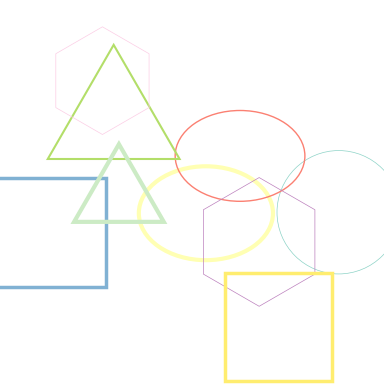[{"shape": "circle", "thickness": 0.5, "radius": 0.8, "center": [0.88, 0.449]}, {"shape": "oval", "thickness": 3, "radius": 0.87, "center": [0.535, 0.446]}, {"shape": "oval", "thickness": 1, "radius": 0.84, "center": [0.623, 0.595]}, {"shape": "square", "thickness": 2.5, "radius": 0.71, "center": [0.132, 0.395]}, {"shape": "triangle", "thickness": 1.5, "radius": 0.99, "center": [0.295, 0.686]}, {"shape": "hexagon", "thickness": 0.5, "radius": 0.7, "center": [0.266, 0.79]}, {"shape": "hexagon", "thickness": 0.5, "radius": 0.84, "center": [0.673, 0.372]}, {"shape": "triangle", "thickness": 3, "radius": 0.67, "center": [0.309, 0.491]}, {"shape": "square", "thickness": 2.5, "radius": 0.7, "center": [0.723, 0.151]}]